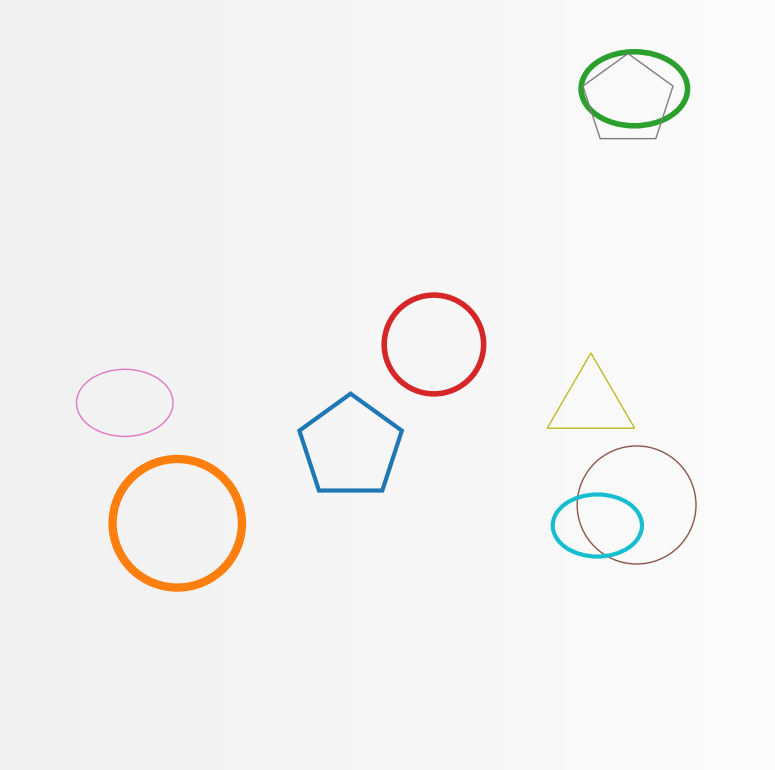[{"shape": "pentagon", "thickness": 1.5, "radius": 0.35, "center": [0.452, 0.419]}, {"shape": "circle", "thickness": 3, "radius": 0.42, "center": [0.229, 0.32]}, {"shape": "oval", "thickness": 2, "radius": 0.34, "center": [0.818, 0.885]}, {"shape": "circle", "thickness": 2, "radius": 0.32, "center": [0.56, 0.553]}, {"shape": "circle", "thickness": 0.5, "radius": 0.38, "center": [0.821, 0.344]}, {"shape": "oval", "thickness": 0.5, "radius": 0.31, "center": [0.161, 0.477]}, {"shape": "pentagon", "thickness": 0.5, "radius": 0.31, "center": [0.81, 0.869]}, {"shape": "triangle", "thickness": 0.5, "radius": 0.33, "center": [0.762, 0.476]}, {"shape": "oval", "thickness": 1.5, "radius": 0.29, "center": [0.771, 0.318]}]